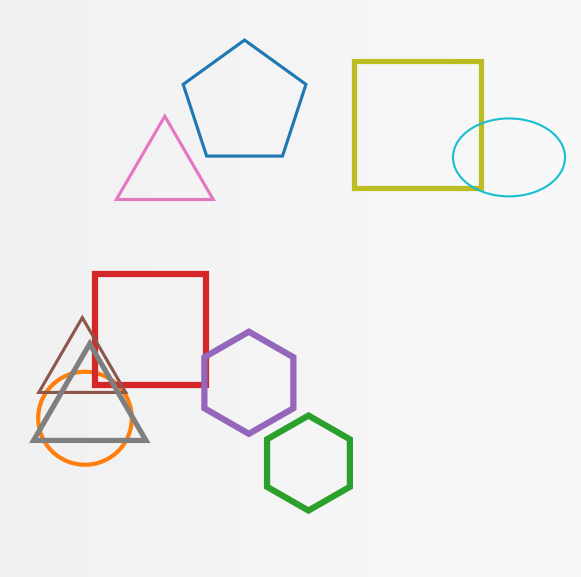[{"shape": "pentagon", "thickness": 1.5, "radius": 0.56, "center": [0.421, 0.819]}, {"shape": "circle", "thickness": 2, "radius": 0.4, "center": [0.146, 0.275]}, {"shape": "hexagon", "thickness": 3, "radius": 0.41, "center": [0.531, 0.197]}, {"shape": "square", "thickness": 3, "radius": 0.48, "center": [0.259, 0.429]}, {"shape": "hexagon", "thickness": 3, "radius": 0.44, "center": [0.428, 0.336]}, {"shape": "triangle", "thickness": 1.5, "radius": 0.43, "center": [0.142, 0.363]}, {"shape": "triangle", "thickness": 1.5, "radius": 0.48, "center": [0.284, 0.702]}, {"shape": "triangle", "thickness": 2.5, "radius": 0.56, "center": [0.154, 0.292]}, {"shape": "square", "thickness": 2.5, "radius": 0.55, "center": [0.718, 0.783]}, {"shape": "oval", "thickness": 1, "radius": 0.48, "center": [0.876, 0.727]}]